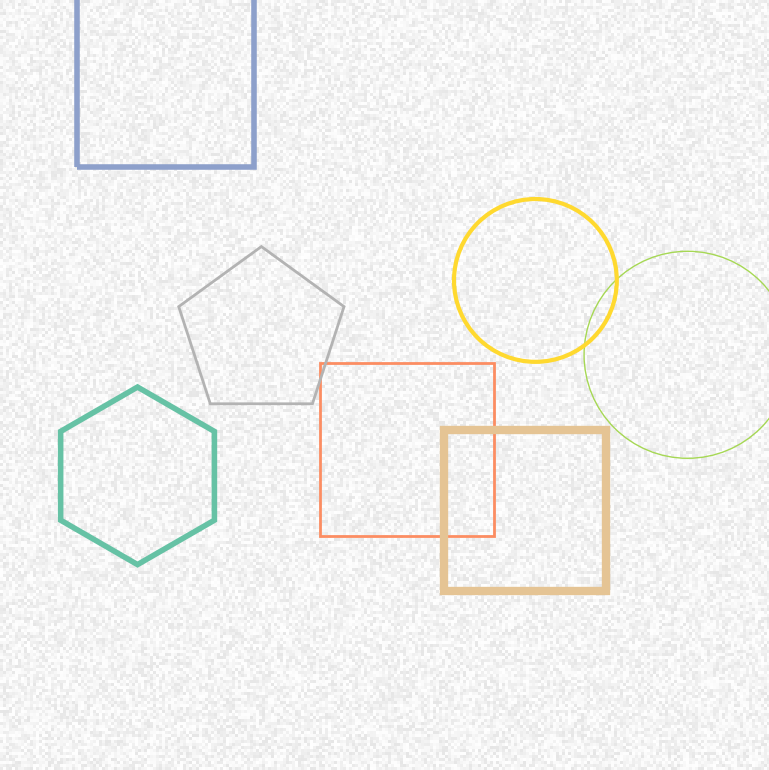[{"shape": "hexagon", "thickness": 2, "radius": 0.58, "center": [0.179, 0.382]}, {"shape": "square", "thickness": 1, "radius": 0.56, "center": [0.529, 0.416]}, {"shape": "square", "thickness": 2, "radius": 0.58, "center": [0.215, 0.898]}, {"shape": "circle", "thickness": 0.5, "radius": 0.67, "center": [0.893, 0.539]}, {"shape": "circle", "thickness": 1.5, "radius": 0.53, "center": [0.695, 0.636]}, {"shape": "square", "thickness": 3, "radius": 0.52, "center": [0.682, 0.337]}, {"shape": "pentagon", "thickness": 1, "radius": 0.56, "center": [0.339, 0.567]}]